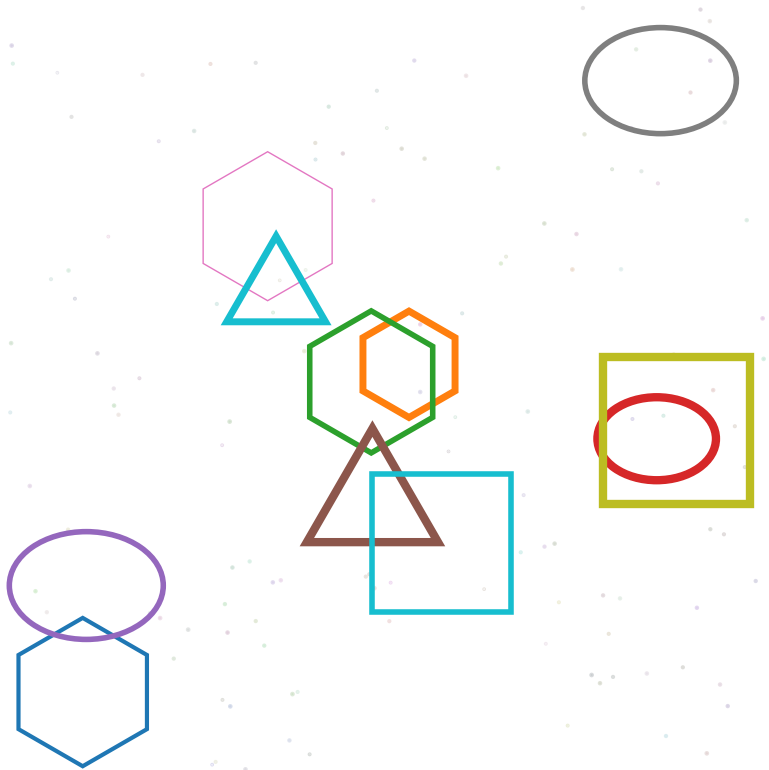[{"shape": "hexagon", "thickness": 1.5, "radius": 0.48, "center": [0.107, 0.101]}, {"shape": "hexagon", "thickness": 2.5, "radius": 0.35, "center": [0.531, 0.527]}, {"shape": "hexagon", "thickness": 2, "radius": 0.46, "center": [0.482, 0.504]}, {"shape": "oval", "thickness": 3, "radius": 0.38, "center": [0.853, 0.43]}, {"shape": "oval", "thickness": 2, "radius": 0.5, "center": [0.112, 0.24]}, {"shape": "triangle", "thickness": 3, "radius": 0.49, "center": [0.484, 0.345]}, {"shape": "hexagon", "thickness": 0.5, "radius": 0.48, "center": [0.348, 0.706]}, {"shape": "oval", "thickness": 2, "radius": 0.49, "center": [0.858, 0.895]}, {"shape": "square", "thickness": 3, "radius": 0.48, "center": [0.878, 0.442]}, {"shape": "triangle", "thickness": 2.5, "radius": 0.37, "center": [0.359, 0.619]}, {"shape": "square", "thickness": 2, "radius": 0.45, "center": [0.573, 0.295]}]